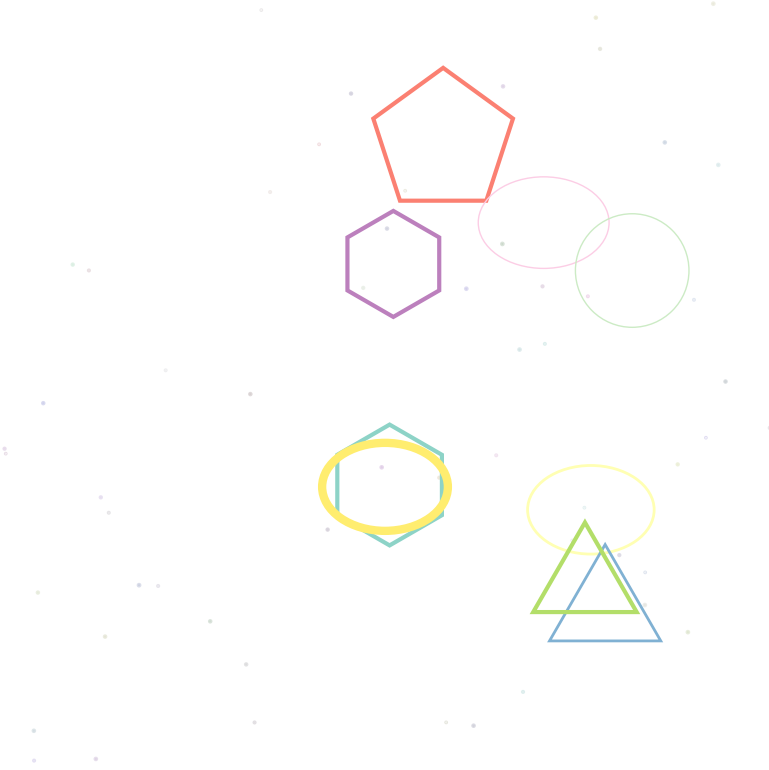[{"shape": "hexagon", "thickness": 1.5, "radius": 0.39, "center": [0.506, 0.37]}, {"shape": "oval", "thickness": 1, "radius": 0.41, "center": [0.767, 0.338]}, {"shape": "pentagon", "thickness": 1.5, "radius": 0.48, "center": [0.576, 0.817]}, {"shape": "triangle", "thickness": 1, "radius": 0.42, "center": [0.786, 0.209]}, {"shape": "triangle", "thickness": 1.5, "radius": 0.39, "center": [0.76, 0.244]}, {"shape": "oval", "thickness": 0.5, "radius": 0.42, "center": [0.706, 0.711]}, {"shape": "hexagon", "thickness": 1.5, "radius": 0.34, "center": [0.511, 0.657]}, {"shape": "circle", "thickness": 0.5, "radius": 0.37, "center": [0.821, 0.649]}, {"shape": "oval", "thickness": 3, "radius": 0.41, "center": [0.5, 0.368]}]